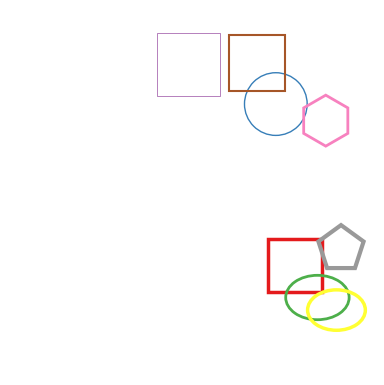[{"shape": "square", "thickness": 2.5, "radius": 0.35, "center": [0.766, 0.311]}, {"shape": "circle", "thickness": 1, "radius": 0.41, "center": [0.716, 0.73]}, {"shape": "oval", "thickness": 2, "radius": 0.41, "center": [0.824, 0.227]}, {"shape": "square", "thickness": 0.5, "radius": 0.41, "center": [0.49, 0.831]}, {"shape": "oval", "thickness": 2.5, "radius": 0.38, "center": [0.874, 0.195]}, {"shape": "square", "thickness": 1.5, "radius": 0.36, "center": [0.667, 0.837]}, {"shape": "hexagon", "thickness": 2, "radius": 0.33, "center": [0.846, 0.687]}, {"shape": "pentagon", "thickness": 3, "radius": 0.31, "center": [0.886, 0.354]}]